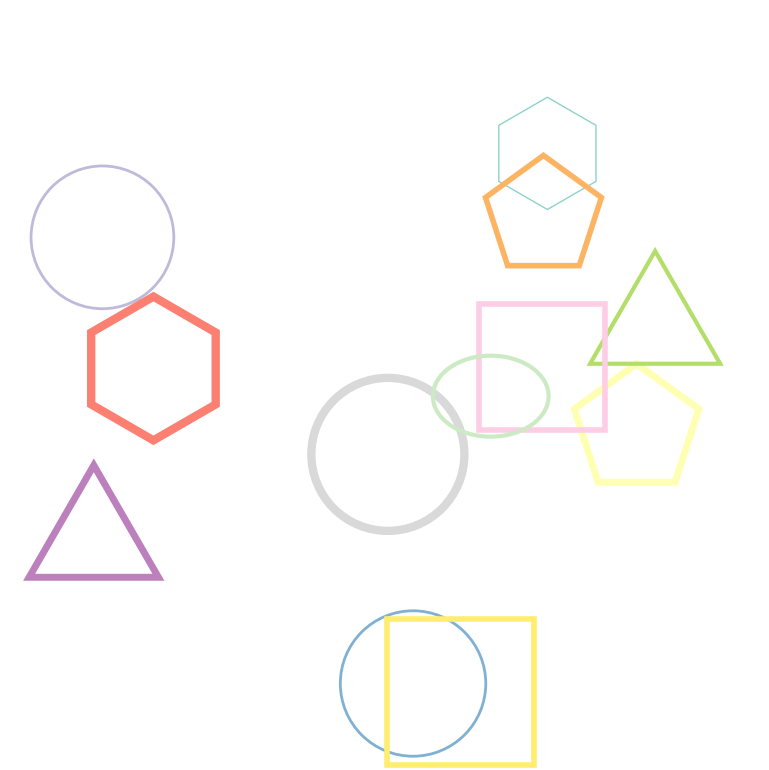[{"shape": "hexagon", "thickness": 0.5, "radius": 0.36, "center": [0.711, 0.801]}, {"shape": "pentagon", "thickness": 2.5, "radius": 0.42, "center": [0.827, 0.443]}, {"shape": "circle", "thickness": 1, "radius": 0.46, "center": [0.133, 0.692]}, {"shape": "hexagon", "thickness": 3, "radius": 0.47, "center": [0.199, 0.521]}, {"shape": "circle", "thickness": 1, "radius": 0.47, "center": [0.536, 0.112]}, {"shape": "pentagon", "thickness": 2, "radius": 0.4, "center": [0.706, 0.719]}, {"shape": "triangle", "thickness": 1.5, "radius": 0.49, "center": [0.851, 0.576]}, {"shape": "square", "thickness": 2, "radius": 0.41, "center": [0.704, 0.524]}, {"shape": "circle", "thickness": 3, "radius": 0.5, "center": [0.504, 0.41]}, {"shape": "triangle", "thickness": 2.5, "radius": 0.48, "center": [0.122, 0.299]}, {"shape": "oval", "thickness": 1.5, "radius": 0.38, "center": [0.637, 0.485]}, {"shape": "square", "thickness": 2, "radius": 0.48, "center": [0.598, 0.101]}]